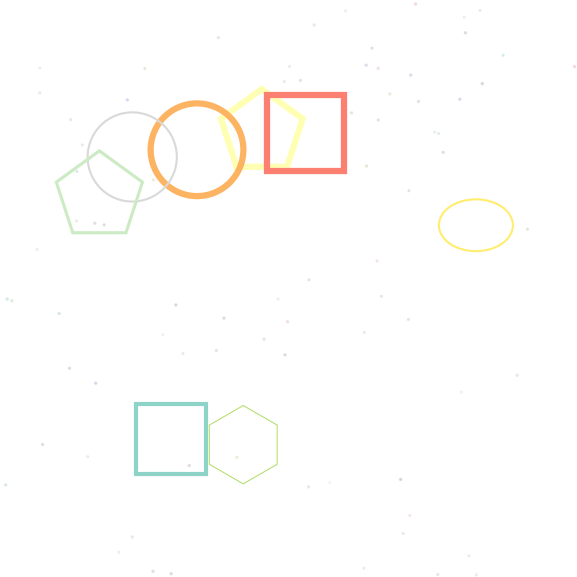[{"shape": "square", "thickness": 2, "radius": 0.3, "center": [0.296, 0.239]}, {"shape": "pentagon", "thickness": 3, "radius": 0.37, "center": [0.453, 0.771]}, {"shape": "square", "thickness": 3, "radius": 0.33, "center": [0.529, 0.769]}, {"shape": "circle", "thickness": 3, "radius": 0.4, "center": [0.341, 0.74]}, {"shape": "hexagon", "thickness": 0.5, "radius": 0.34, "center": [0.421, 0.229]}, {"shape": "circle", "thickness": 1, "radius": 0.39, "center": [0.229, 0.727]}, {"shape": "pentagon", "thickness": 1.5, "radius": 0.39, "center": [0.172, 0.66]}, {"shape": "oval", "thickness": 1, "radius": 0.32, "center": [0.824, 0.609]}]